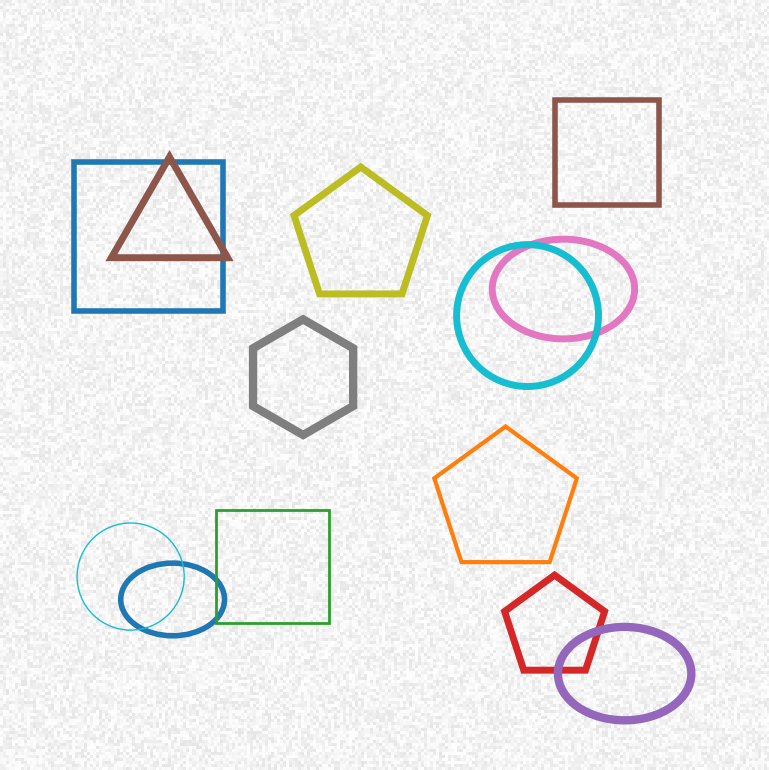[{"shape": "square", "thickness": 2, "radius": 0.49, "center": [0.193, 0.693]}, {"shape": "oval", "thickness": 2, "radius": 0.34, "center": [0.224, 0.221]}, {"shape": "pentagon", "thickness": 1.5, "radius": 0.49, "center": [0.657, 0.349]}, {"shape": "square", "thickness": 1, "radius": 0.37, "center": [0.353, 0.264]}, {"shape": "pentagon", "thickness": 2.5, "radius": 0.34, "center": [0.72, 0.185]}, {"shape": "oval", "thickness": 3, "radius": 0.43, "center": [0.811, 0.125]}, {"shape": "triangle", "thickness": 2.5, "radius": 0.44, "center": [0.22, 0.709]}, {"shape": "square", "thickness": 2, "radius": 0.34, "center": [0.788, 0.802]}, {"shape": "oval", "thickness": 2.5, "radius": 0.46, "center": [0.732, 0.625]}, {"shape": "hexagon", "thickness": 3, "radius": 0.38, "center": [0.394, 0.51]}, {"shape": "pentagon", "thickness": 2.5, "radius": 0.46, "center": [0.469, 0.692]}, {"shape": "circle", "thickness": 0.5, "radius": 0.35, "center": [0.17, 0.251]}, {"shape": "circle", "thickness": 2.5, "radius": 0.46, "center": [0.685, 0.59]}]